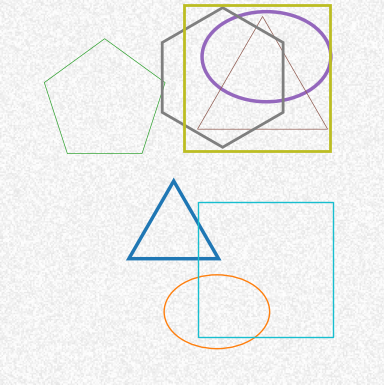[{"shape": "triangle", "thickness": 2.5, "radius": 0.67, "center": [0.451, 0.395]}, {"shape": "oval", "thickness": 1, "radius": 0.69, "center": [0.563, 0.19]}, {"shape": "pentagon", "thickness": 0.5, "radius": 0.82, "center": [0.272, 0.735]}, {"shape": "oval", "thickness": 2.5, "radius": 0.84, "center": [0.692, 0.853]}, {"shape": "triangle", "thickness": 0.5, "radius": 0.98, "center": [0.682, 0.762]}, {"shape": "hexagon", "thickness": 2, "radius": 0.91, "center": [0.578, 0.799]}, {"shape": "square", "thickness": 2, "radius": 0.95, "center": [0.668, 0.797]}, {"shape": "square", "thickness": 1, "radius": 0.88, "center": [0.691, 0.3]}]